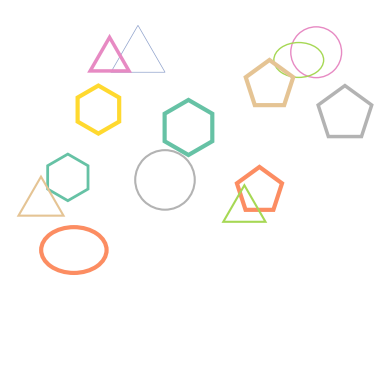[{"shape": "hexagon", "thickness": 3, "radius": 0.36, "center": [0.49, 0.669]}, {"shape": "hexagon", "thickness": 2, "radius": 0.3, "center": [0.176, 0.539]}, {"shape": "oval", "thickness": 3, "radius": 0.42, "center": [0.192, 0.351]}, {"shape": "pentagon", "thickness": 3, "radius": 0.31, "center": [0.674, 0.505]}, {"shape": "triangle", "thickness": 0.5, "radius": 0.41, "center": [0.358, 0.853]}, {"shape": "triangle", "thickness": 2.5, "radius": 0.29, "center": [0.285, 0.845]}, {"shape": "circle", "thickness": 1, "radius": 0.33, "center": [0.821, 0.864]}, {"shape": "triangle", "thickness": 1.5, "radius": 0.32, "center": [0.635, 0.456]}, {"shape": "oval", "thickness": 1, "radius": 0.32, "center": [0.776, 0.844]}, {"shape": "hexagon", "thickness": 3, "radius": 0.31, "center": [0.256, 0.715]}, {"shape": "triangle", "thickness": 1.5, "radius": 0.34, "center": [0.106, 0.474]}, {"shape": "pentagon", "thickness": 3, "radius": 0.32, "center": [0.7, 0.779]}, {"shape": "circle", "thickness": 1.5, "radius": 0.39, "center": [0.429, 0.533]}, {"shape": "pentagon", "thickness": 2.5, "radius": 0.37, "center": [0.896, 0.704]}]